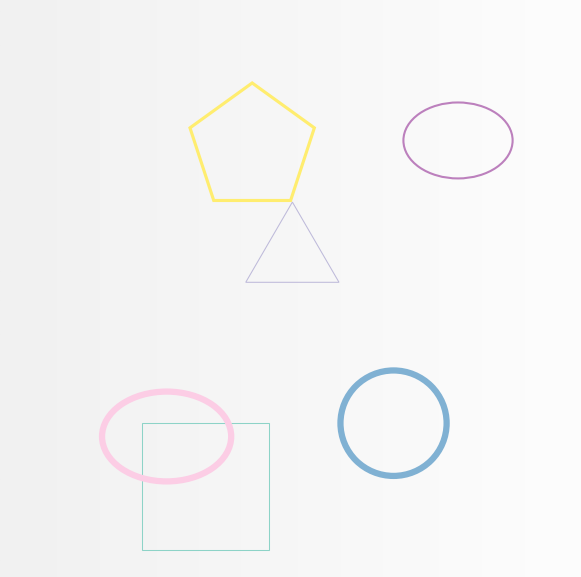[{"shape": "square", "thickness": 0.5, "radius": 0.55, "center": [0.354, 0.157]}, {"shape": "triangle", "thickness": 0.5, "radius": 0.46, "center": [0.503, 0.557]}, {"shape": "circle", "thickness": 3, "radius": 0.46, "center": [0.677, 0.266]}, {"shape": "oval", "thickness": 3, "radius": 0.56, "center": [0.287, 0.243]}, {"shape": "oval", "thickness": 1, "radius": 0.47, "center": [0.788, 0.756]}, {"shape": "pentagon", "thickness": 1.5, "radius": 0.56, "center": [0.434, 0.743]}]